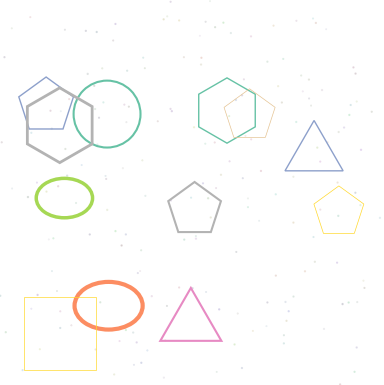[{"shape": "circle", "thickness": 1.5, "radius": 0.43, "center": [0.278, 0.704]}, {"shape": "hexagon", "thickness": 1, "radius": 0.42, "center": [0.59, 0.713]}, {"shape": "oval", "thickness": 3, "radius": 0.44, "center": [0.282, 0.206]}, {"shape": "triangle", "thickness": 1, "radius": 0.44, "center": [0.816, 0.6]}, {"shape": "pentagon", "thickness": 1, "radius": 0.37, "center": [0.12, 0.725]}, {"shape": "triangle", "thickness": 1.5, "radius": 0.46, "center": [0.496, 0.16]}, {"shape": "oval", "thickness": 2.5, "radius": 0.37, "center": [0.167, 0.486]}, {"shape": "square", "thickness": 0.5, "radius": 0.47, "center": [0.155, 0.134]}, {"shape": "pentagon", "thickness": 0.5, "radius": 0.34, "center": [0.88, 0.449]}, {"shape": "pentagon", "thickness": 0.5, "radius": 0.35, "center": [0.648, 0.7]}, {"shape": "hexagon", "thickness": 2, "radius": 0.49, "center": [0.155, 0.675]}, {"shape": "pentagon", "thickness": 1.5, "radius": 0.36, "center": [0.505, 0.455]}]